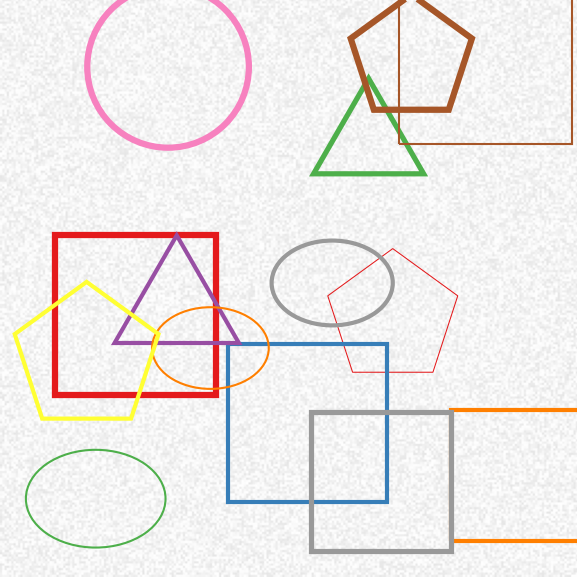[{"shape": "pentagon", "thickness": 0.5, "radius": 0.59, "center": [0.68, 0.45]}, {"shape": "square", "thickness": 3, "radius": 0.69, "center": [0.235, 0.454]}, {"shape": "square", "thickness": 2, "radius": 0.69, "center": [0.532, 0.267]}, {"shape": "oval", "thickness": 1, "radius": 0.6, "center": [0.166, 0.136]}, {"shape": "triangle", "thickness": 2.5, "radius": 0.55, "center": [0.638, 0.753]}, {"shape": "triangle", "thickness": 2, "radius": 0.62, "center": [0.306, 0.467]}, {"shape": "oval", "thickness": 1, "radius": 0.51, "center": [0.364, 0.396]}, {"shape": "square", "thickness": 2, "radius": 0.57, "center": [0.894, 0.176]}, {"shape": "pentagon", "thickness": 2, "radius": 0.65, "center": [0.15, 0.38]}, {"shape": "square", "thickness": 1, "radius": 0.75, "center": [0.841, 0.899]}, {"shape": "pentagon", "thickness": 3, "radius": 0.55, "center": [0.712, 0.898]}, {"shape": "circle", "thickness": 3, "radius": 0.7, "center": [0.291, 0.883]}, {"shape": "oval", "thickness": 2, "radius": 0.52, "center": [0.575, 0.509]}, {"shape": "square", "thickness": 2.5, "radius": 0.61, "center": [0.66, 0.165]}]